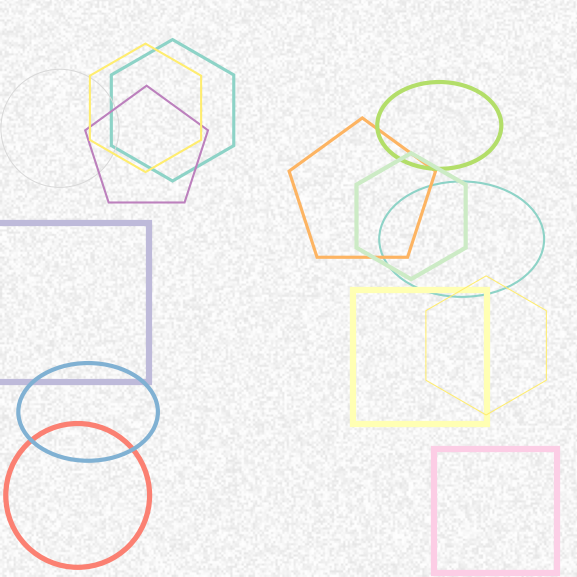[{"shape": "oval", "thickness": 1, "radius": 0.71, "center": [0.799, 0.585]}, {"shape": "hexagon", "thickness": 1.5, "radius": 0.61, "center": [0.299, 0.808]}, {"shape": "square", "thickness": 3, "radius": 0.58, "center": [0.727, 0.38]}, {"shape": "square", "thickness": 3, "radius": 0.69, "center": [0.121, 0.475]}, {"shape": "circle", "thickness": 2.5, "radius": 0.62, "center": [0.135, 0.141]}, {"shape": "oval", "thickness": 2, "radius": 0.6, "center": [0.153, 0.286]}, {"shape": "pentagon", "thickness": 1.5, "radius": 0.67, "center": [0.627, 0.662]}, {"shape": "oval", "thickness": 2, "radius": 0.54, "center": [0.761, 0.782]}, {"shape": "square", "thickness": 3, "radius": 0.53, "center": [0.858, 0.115]}, {"shape": "circle", "thickness": 0.5, "radius": 0.51, "center": [0.104, 0.777]}, {"shape": "pentagon", "thickness": 1, "radius": 0.56, "center": [0.254, 0.739]}, {"shape": "hexagon", "thickness": 2, "radius": 0.55, "center": [0.712, 0.625]}, {"shape": "hexagon", "thickness": 0.5, "radius": 0.6, "center": [0.842, 0.401]}, {"shape": "hexagon", "thickness": 1, "radius": 0.56, "center": [0.252, 0.812]}]